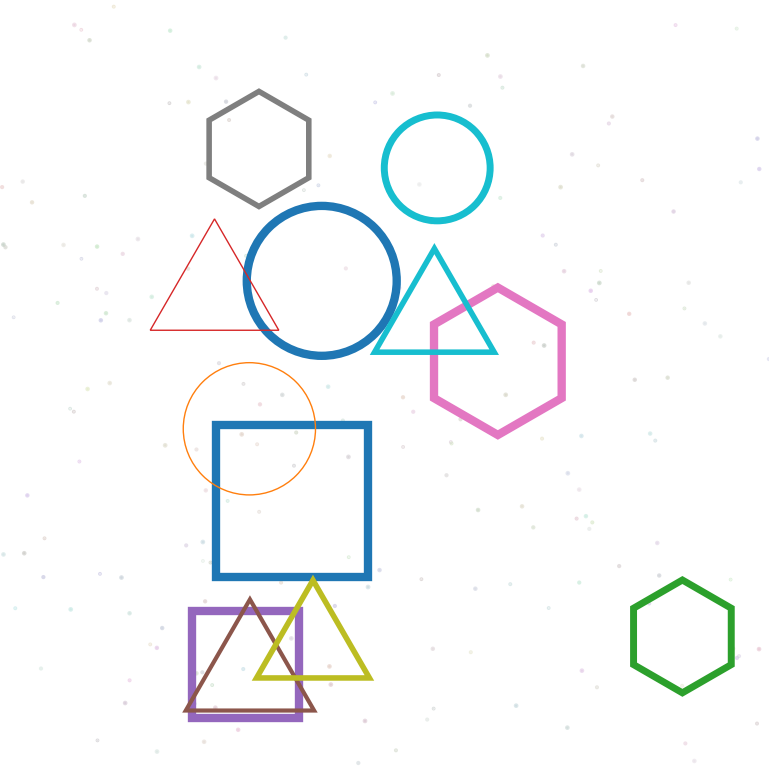[{"shape": "square", "thickness": 3, "radius": 0.49, "center": [0.379, 0.349]}, {"shape": "circle", "thickness": 3, "radius": 0.49, "center": [0.418, 0.635]}, {"shape": "circle", "thickness": 0.5, "radius": 0.43, "center": [0.324, 0.443]}, {"shape": "hexagon", "thickness": 2.5, "radius": 0.37, "center": [0.886, 0.173]}, {"shape": "triangle", "thickness": 0.5, "radius": 0.48, "center": [0.279, 0.619]}, {"shape": "square", "thickness": 3, "radius": 0.35, "center": [0.319, 0.137]}, {"shape": "triangle", "thickness": 1.5, "radius": 0.48, "center": [0.325, 0.125]}, {"shape": "hexagon", "thickness": 3, "radius": 0.48, "center": [0.647, 0.531]}, {"shape": "hexagon", "thickness": 2, "radius": 0.37, "center": [0.336, 0.807]}, {"shape": "triangle", "thickness": 2, "radius": 0.42, "center": [0.406, 0.162]}, {"shape": "circle", "thickness": 2.5, "radius": 0.34, "center": [0.568, 0.782]}, {"shape": "triangle", "thickness": 2, "radius": 0.45, "center": [0.564, 0.587]}]